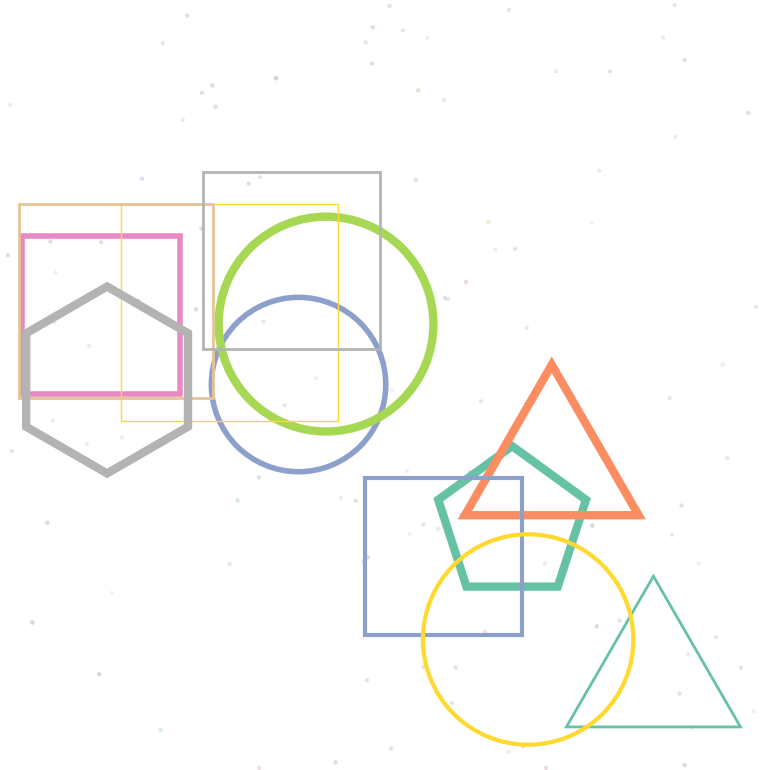[{"shape": "triangle", "thickness": 1, "radius": 0.65, "center": [0.849, 0.121]}, {"shape": "pentagon", "thickness": 3, "radius": 0.5, "center": [0.665, 0.32]}, {"shape": "triangle", "thickness": 3, "radius": 0.65, "center": [0.717, 0.396]}, {"shape": "square", "thickness": 1.5, "radius": 0.51, "center": [0.576, 0.277]}, {"shape": "circle", "thickness": 2, "radius": 0.57, "center": [0.388, 0.501]}, {"shape": "square", "thickness": 2, "radius": 0.51, "center": [0.131, 0.591]}, {"shape": "circle", "thickness": 3, "radius": 0.7, "center": [0.423, 0.579]}, {"shape": "square", "thickness": 0.5, "radius": 0.7, "center": [0.299, 0.594]}, {"shape": "circle", "thickness": 1.5, "radius": 0.68, "center": [0.686, 0.169]}, {"shape": "square", "thickness": 1, "radius": 0.63, "center": [0.15, 0.609]}, {"shape": "square", "thickness": 1, "radius": 0.58, "center": [0.378, 0.662]}, {"shape": "hexagon", "thickness": 3, "radius": 0.61, "center": [0.139, 0.507]}]